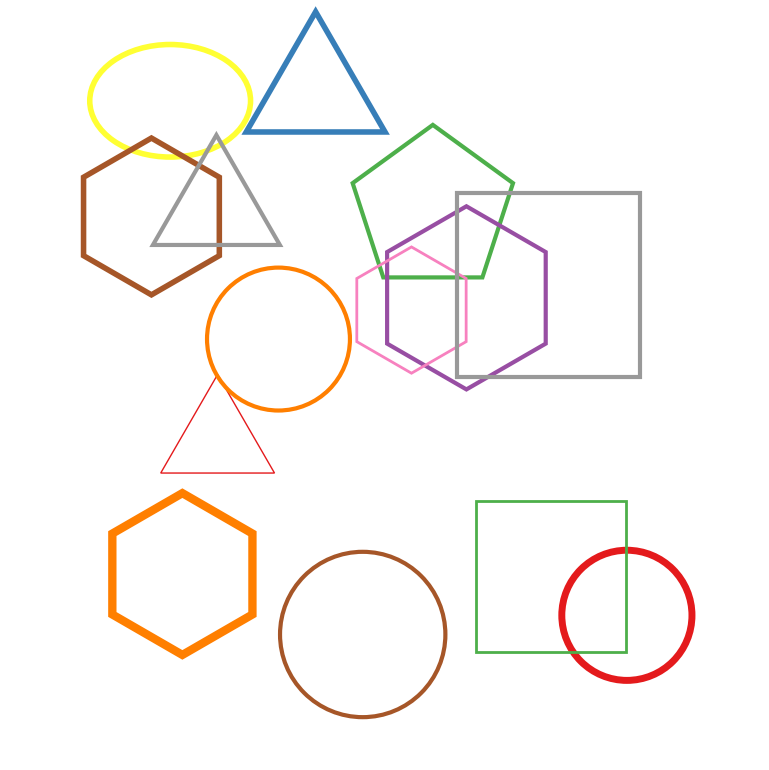[{"shape": "circle", "thickness": 2.5, "radius": 0.42, "center": [0.814, 0.201]}, {"shape": "triangle", "thickness": 0.5, "radius": 0.43, "center": [0.283, 0.428]}, {"shape": "triangle", "thickness": 2, "radius": 0.52, "center": [0.41, 0.881]}, {"shape": "pentagon", "thickness": 1.5, "radius": 0.55, "center": [0.562, 0.728]}, {"shape": "square", "thickness": 1, "radius": 0.49, "center": [0.715, 0.251]}, {"shape": "hexagon", "thickness": 1.5, "radius": 0.59, "center": [0.606, 0.613]}, {"shape": "circle", "thickness": 1.5, "radius": 0.46, "center": [0.362, 0.56]}, {"shape": "hexagon", "thickness": 3, "radius": 0.53, "center": [0.237, 0.255]}, {"shape": "oval", "thickness": 2, "radius": 0.52, "center": [0.221, 0.869]}, {"shape": "circle", "thickness": 1.5, "radius": 0.54, "center": [0.471, 0.176]}, {"shape": "hexagon", "thickness": 2, "radius": 0.51, "center": [0.197, 0.719]}, {"shape": "hexagon", "thickness": 1, "radius": 0.41, "center": [0.534, 0.597]}, {"shape": "square", "thickness": 1.5, "radius": 0.6, "center": [0.712, 0.63]}, {"shape": "triangle", "thickness": 1.5, "radius": 0.48, "center": [0.281, 0.729]}]